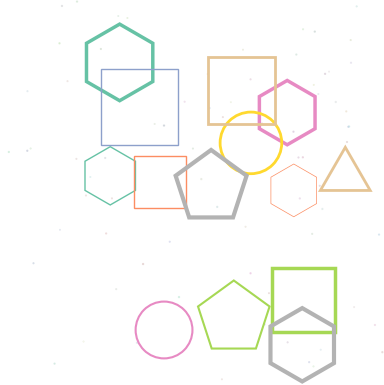[{"shape": "hexagon", "thickness": 1, "radius": 0.38, "center": [0.286, 0.543]}, {"shape": "hexagon", "thickness": 2.5, "radius": 0.5, "center": [0.311, 0.838]}, {"shape": "hexagon", "thickness": 0.5, "radius": 0.34, "center": [0.763, 0.505]}, {"shape": "square", "thickness": 1, "radius": 0.34, "center": [0.415, 0.527]}, {"shape": "square", "thickness": 1, "radius": 0.5, "center": [0.362, 0.722]}, {"shape": "hexagon", "thickness": 2.5, "radius": 0.42, "center": [0.746, 0.707]}, {"shape": "circle", "thickness": 1.5, "radius": 0.37, "center": [0.426, 0.143]}, {"shape": "square", "thickness": 2.5, "radius": 0.42, "center": [0.788, 0.221]}, {"shape": "pentagon", "thickness": 1.5, "radius": 0.49, "center": [0.607, 0.174]}, {"shape": "circle", "thickness": 2, "radius": 0.4, "center": [0.652, 0.629]}, {"shape": "triangle", "thickness": 2, "radius": 0.37, "center": [0.897, 0.543]}, {"shape": "square", "thickness": 2, "radius": 0.43, "center": [0.626, 0.766]}, {"shape": "hexagon", "thickness": 3, "radius": 0.48, "center": [0.785, 0.104]}, {"shape": "pentagon", "thickness": 3, "radius": 0.48, "center": [0.548, 0.514]}]